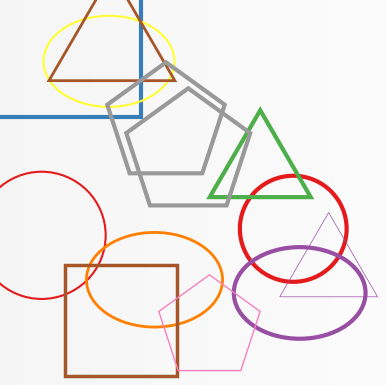[{"shape": "circle", "thickness": 3, "radius": 0.69, "center": [0.757, 0.406]}, {"shape": "circle", "thickness": 1.5, "radius": 0.83, "center": [0.107, 0.389]}, {"shape": "square", "thickness": 3, "radius": 0.93, "center": [0.18, 0.881]}, {"shape": "triangle", "thickness": 3, "radius": 0.75, "center": [0.672, 0.563]}, {"shape": "oval", "thickness": 3, "radius": 0.85, "center": [0.773, 0.239]}, {"shape": "triangle", "thickness": 0.5, "radius": 0.73, "center": [0.848, 0.302]}, {"shape": "oval", "thickness": 2, "radius": 0.88, "center": [0.399, 0.273]}, {"shape": "oval", "thickness": 1.5, "radius": 0.85, "center": [0.281, 0.841]}, {"shape": "triangle", "thickness": 2, "radius": 0.94, "center": [0.289, 0.884]}, {"shape": "square", "thickness": 2.5, "radius": 0.72, "center": [0.313, 0.168]}, {"shape": "pentagon", "thickness": 1, "radius": 0.69, "center": [0.541, 0.149]}, {"shape": "pentagon", "thickness": 3, "radius": 0.8, "center": [0.428, 0.679]}, {"shape": "pentagon", "thickness": 3, "radius": 0.84, "center": [0.486, 0.602]}]